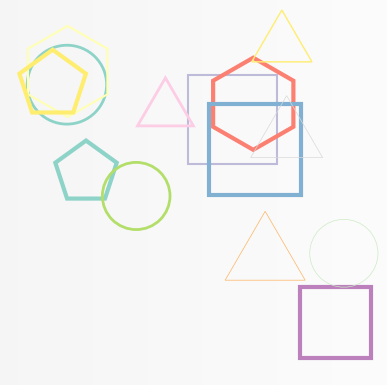[{"shape": "pentagon", "thickness": 3, "radius": 0.42, "center": [0.222, 0.552]}, {"shape": "circle", "thickness": 2, "radius": 0.51, "center": [0.173, 0.78]}, {"shape": "hexagon", "thickness": 1.5, "radius": 0.59, "center": [0.175, 0.814]}, {"shape": "square", "thickness": 1.5, "radius": 0.58, "center": [0.599, 0.69]}, {"shape": "hexagon", "thickness": 3, "radius": 0.6, "center": [0.654, 0.73]}, {"shape": "square", "thickness": 3, "radius": 0.59, "center": [0.658, 0.611]}, {"shape": "triangle", "thickness": 0.5, "radius": 0.6, "center": [0.684, 0.332]}, {"shape": "circle", "thickness": 2, "radius": 0.44, "center": [0.351, 0.491]}, {"shape": "triangle", "thickness": 2, "radius": 0.42, "center": [0.427, 0.715]}, {"shape": "triangle", "thickness": 0.5, "radius": 0.54, "center": [0.74, 0.644]}, {"shape": "square", "thickness": 3, "radius": 0.46, "center": [0.865, 0.162]}, {"shape": "circle", "thickness": 0.5, "radius": 0.44, "center": [0.887, 0.342]}, {"shape": "pentagon", "thickness": 3, "radius": 0.45, "center": [0.136, 0.781]}, {"shape": "triangle", "thickness": 1, "radius": 0.45, "center": [0.727, 0.884]}]